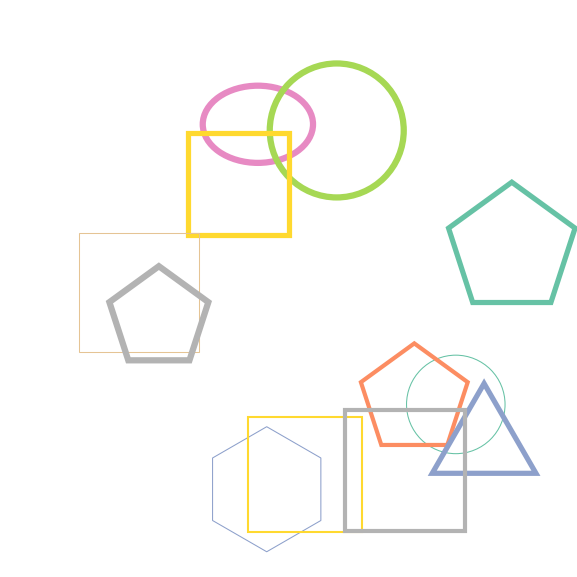[{"shape": "circle", "thickness": 0.5, "radius": 0.43, "center": [0.789, 0.299]}, {"shape": "pentagon", "thickness": 2.5, "radius": 0.58, "center": [0.886, 0.568]}, {"shape": "pentagon", "thickness": 2, "radius": 0.49, "center": [0.717, 0.307]}, {"shape": "hexagon", "thickness": 0.5, "radius": 0.54, "center": [0.462, 0.152]}, {"shape": "triangle", "thickness": 2.5, "radius": 0.52, "center": [0.838, 0.231]}, {"shape": "oval", "thickness": 3, "radius": 0.48, "center": [0.447, 0.784]}, {"shape": "circle", "thickness": 3, "radius": 0.58, "center": [0.583, 0.773]}, {"shape": "square", "thickness": 1, "radius": 0.5, "center": [0.528, 0.178]}, {"shape": "square", "thickness": 2.5, "radius": 0.44, "center": [0.413, 0.68]}, {"shape": "square", "thickness": 0.5, "radius": 0.52, "center": [0.24, 0.493]}, {"shape": "square", "thickness": 2, "radius": 0.52, "center": [0.701, 0.184]}, {"shape": "pentagon", "thickness": 3, "radius": 0.45, "center": [0.275, 0.448]}]